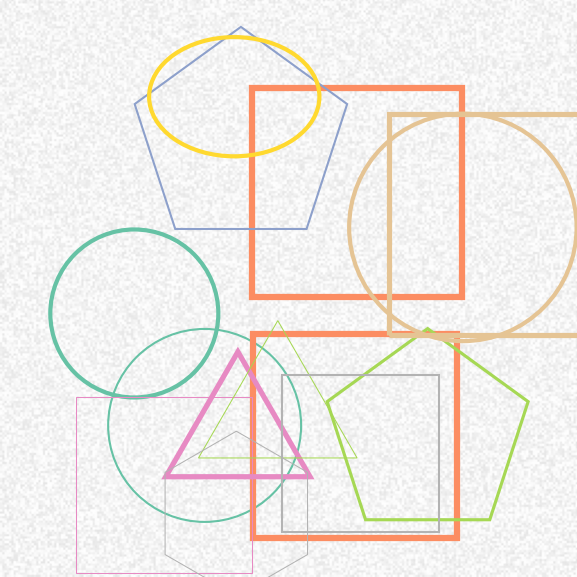[{"shape": "circle", "thickness": 1, "radius": 0.84, "center": [0.354, 0.262]}, {"shape": "circle", "thickness": 2, "radius": 0.73, "center": [0.233, 0.456]}, {"shape": "square", "thickness": 3, "radius": 0.88, "center": [0.615, 0.244]}, {"shape": "square", "thickness": 3, "radius": 0.91, "center": [0.618, 0.666]}, {"shape": "pentagon", "thickness": 1, "radius": 0.97, "center": [0.417, 0.759]}, {"shape": "square", "thickness": 0.5, "radius": 0.76, "center": [0.284, 0.159]}, {"shape": "triangle", "thickness": 2.5, "radius": 0.72, "center": [0.412, 0.246]}, {"shape": "triangle", "thickness": 0.5, "radius": 0.79, "center": [0.481, 0.285]}, {"shape": "pentagon", "thickness": 1.5, "radius": 0.91, "center": [0.741, 0.247]}, {"shape": "oval", "thickness": 2, "radius": 0.74, "center": [0.406, 0.832]}, {"shape": "circle", "thickness": 2, "radius": 0.98, "center": [0.802, 0.605]}, {"shape": "square", "thickness": 2.5, "radius": 0.96, "center": [0.865, 0.611]}, {"shape": "square", "thickness": 1, "radius": 0.68, "center": [0.625, 0.214]}, {"shape": "hexagon", "thickness": 0.5, "radius": 0.71, "center": [0.409, 0.11]}]